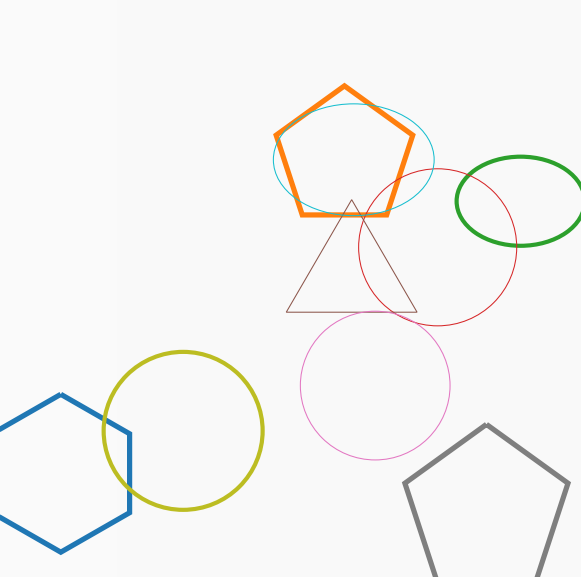[{"shape": "hexagon", "thickness": 2.5, "radius": 0.68, "center": [0.105, 0.18]}, {"shape": "pentagon", "thickness": 2.5, "radius": 0.62, "center": [0.593, 0.727]}, {"shape": "oval", "thickness": 2, "radius": 0.55, "center": [0.896, 0.651]}, {"shape": "circle", "thickness": 0.5, "radius": 0.68, "center": [0.753, 0.571]}, {"shape": "triangle", "thickness": 0.5, "radius": 0.65, "center": [0.605, 0.523]}, {"shape": "circle", "thickness": 0.5, "radius": 0.64, "center": [0.646, 0.331]}, {"shape": "pentagon", "thickness": 2.5, "radius": 0.74, "center": [0.837, 0.117]}, {"shape": "circle", "thickness": 2, "radius": 0.68, "center": [0.315, 0.253]}, {"shape": "oval", "thickness": 0.5, "radius": 0.69, "center": [0.609, 0.723]}]